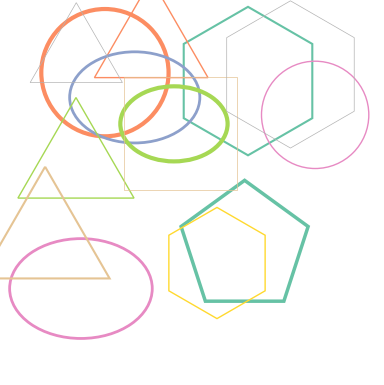[{"shape": "hexagon", "thickness": 1.5, "radius": 0.96, "center": [0.644, 0.789]}, {"shape": "pentagon", "thickness": 2.5, "radius": 0.87, "center": [0.635, 0.358]}, {"shape": "triangle", "thickness": 1, "radius": 0.85, "center": [0.393, 0.884]}, {"shape": "circle", "thickness": 3, "radius": 0.83, "center": [0.273, 0.811]}, {"shape": "oval", "thickness": 2, "radius": 0.85, "center": [0.35, 0.747]}, {"shape": "circle", "thickness": 1, "radius": 0.7, "center": [0.819, 0.702]}, {"shape": "oval", "thickness": 2, "radius": 0.93, "center": [0.21, 0.251]}, {"shape": "triangle", "thickness": 1, "radius": 0.87, "center": [0.197, 0.573]}, {"shape": "oval", "thickness": 3, "radius": 0.7, "center": [0.452, 0.678]}, {"shape": "hexagon", "thickness": 1, "radius": 0.72, "center": [0.564, 0.317]}, {"shape": "square", "thickness": 0.5, "radius": 0.74, "center": [0.47, 0.654]}, {"shape": "triangle", "thickness": 1.5, "radius": 0.97, "center": [0.117, 0.373]}, {"shape": "hexagon", "thickness": 0.5, "radius": 0.96, "center": [0.754, 0.807]}, {"shape": "triangle", "thickness": 0.5, "radius": 0.69, "center": [0.198, 0.855]}]